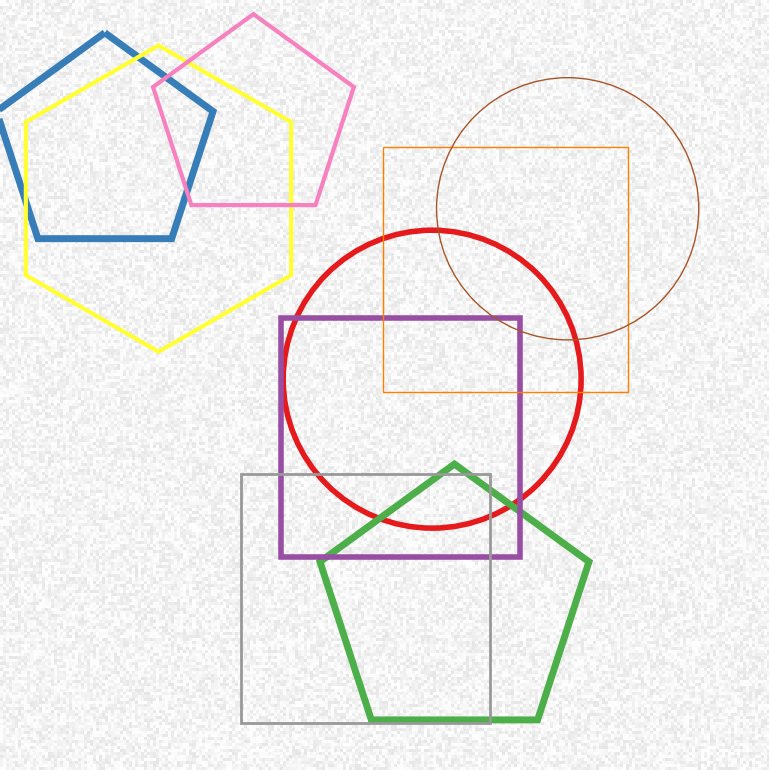[{"shape": "circle", "thickness": 2, "radius": 0.97, "center": [0.561, 0.508]}, {"shape": "pentagon", "thickness": 2.5, "radius": 0.74, "center": [0.136, 0.81]}, {"shape": "pentagon", "thickness": 2.5, "radius": 0.92, "center": [0.59, 0.214]}, {"shape": "square", "thickness": 2, "radius": 0.78, "center": [0.52, 0.431]}, {"shape": "square", "thickness": 0.5, "radius": 0.8, "center": [0.657, 0.65]}, {"shape": "hexagon", "thickness": 1.5, "radius": 0.99, "center": [0.206, 0.742]}, {"shape": "circle", "thickness": 0.5, "radius": 0.85, "center": [0.737, 0.729]}, {"shape": "pentagon", "thickness": 1.5, "radius": 0.69, "center": [0.329, 0.845]}, {"shape": "square", "thickness": 1, "radius": 0.81, "center": [0.474, 0.223]}]